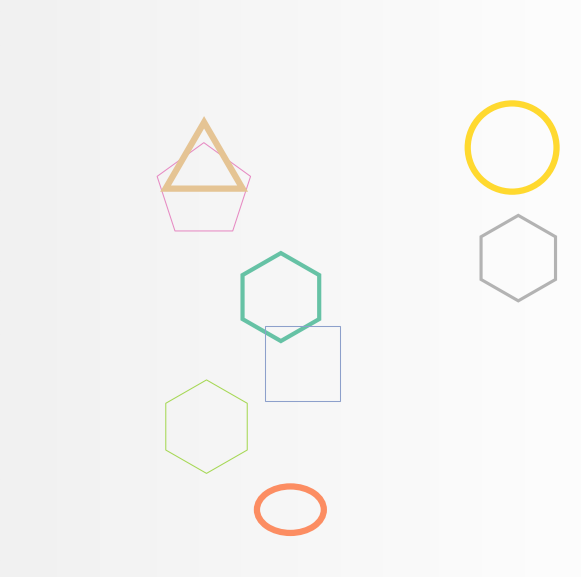[{"shape": "hexagon", "thickness": 2, "radius": 0.38, "center": [0.483, 0.485]}, {"shape": "oval", "thickness": 3, "radius": 0.29, "center": [0.5, 0.117]}, {"shape": "square", "thickness": 0.5, "radius": 0.33, "center": [0.52, 0.37]}, {"shape": "pentagon", "thickness": 0.5, "radius": 0.42, "center": [0.351, 0.668]}, {"shape": "hexagon", "thickness": 0.5, "radius": 0.4, "center": [0.355, 0.26]}, {"shape": "circle", "thickness": 3, "radius": 0.38, "center": [0.881, 0.744]}, {"shape": "triangle", "thickness": 3, "radius": 0.38, "center": [0.351, 0.711]}, {"shape": "hexagon", "thickness": 1.5, "radius": 0.37, "center": [0.892, 0.552]}]